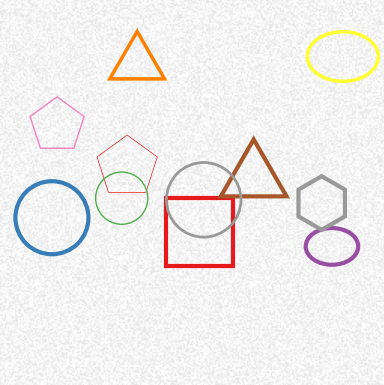[{"shape": "pentagon", "thickness": 0.5, "radius": 0.41, "center": [0.33, 0.567]}, {"shape": "square", "thickness": 3, "radius": 0.44, "center": [0.518, 0.396]}, {"shape": "circle", "thickness": 3, "radius": 0.47, "center": [0.135, 0.434]}, {"shape": "circle", "thickness": 1, "radius": 0.34, "center": [0.316, 0.485]}, {"shape": "oval", "thickness": 3, "radius": 0.34, "center": [0.862, 0.36]}, {"shape": "triangle", "thickness": 2.5, "radius": 0.41, "center": [0.356, 0.836]}, {"shape": "oval", "thickness": 2.5, "radius": 0.46, "center": [0.89, 0.853]}, {"shape": "triangle", "thickness": 3, "radius": 0.49, "center": [0.659, 0.539]}, {"shape": "pentagon", "thickness": 1, "radius": 0.37, "center": [0.148, 0.675]}, {"shape": "hexagon", "thickness": 3, "radius": 0.35, "center": [0.836, 0.473]}, {"shape": "circle", "thickness": 2, "radius": 0.48, "center": [0.529, 0.481]}]